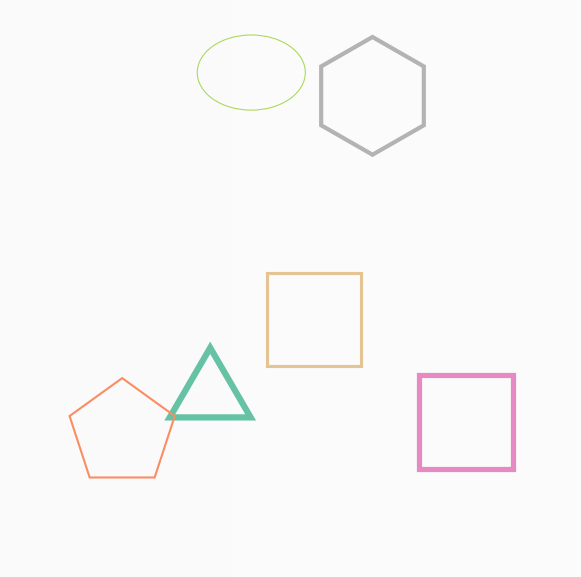[{"shape": "triangle", "thickness": 3, "radius": 0.4, "center": [0.362, 0.317]}, {"shape": "pentagon", "thickness": 1, "radius": 0.48, "center": [0.21, 0.249]}, {"shape": "square", "thickness": 2.5, "radius": 0.41, "center": [0.802, 0.268]}, {"shape": "oval", "thickness": 0.5, "radius": 0.46, "center": [0.432, 0.873]}, {"shape": "square", "thickness": 1.5, "radius": 0.4, "center": [0.54, 0.446]}, {"shape": "hexagon", "thickness": 2, "radius": 0.51, "center": [0.641, 0.833]}]